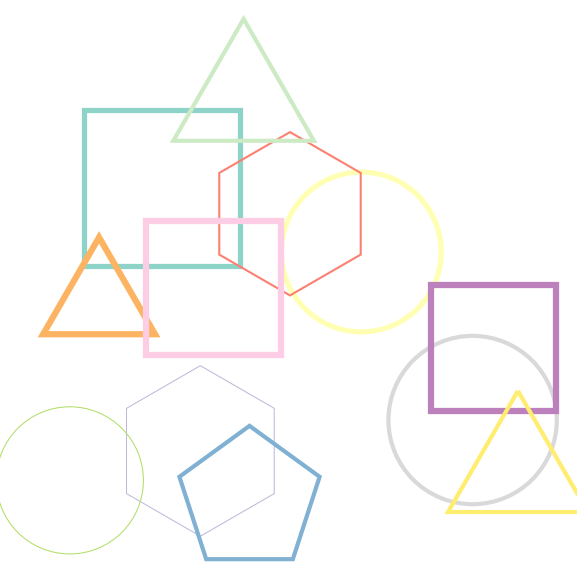[{"shape": "square", "thickness": 2.5, "radius": 0.68, "center": [0.281, 0.674]}, {"shape": "circle", "thickness": 2.5, "radius": 0.69, "center": [0.626, 0.563]}, {"shape": "hexagon", "thickness": 0.5, "radius": 0.74, "center": [0.347, 0.218]}, {"shape": "hexagon", "thickness": 1, "radius": 0.71, "center": [0.502, 0.629]}, {"shape": "pentagon", "thickness": 2, "radius": 0.64, "center": [0.432, 0.134]}, {"shape": "triangle", "thickness": 3, "radius": 0.56, "center": [0.172, 0.476]}, {"shape": "circle", "thickness": 0.5, "radius": 0.64, "center": [0.121, 0.167]}, {"shape": "square", "thickness": 3, "radius": 0.58, "center": [0.369, 0.501]}, {"shape": "circle", "thickness": 2, "radius": 0.73, "center": [0.818, 0.272]}, {"shape": "square", "thickness": 3, "radius": 0.54, "center": [0.854, 0.397]}, {"shape": "triangle", "thickness": 2, "radius": 0.7, "center": [0.422, 0.826]}, {"shape": "triangle", "thickness": 2, "radius": 0.7, "center": [0.897, 0.182]}]